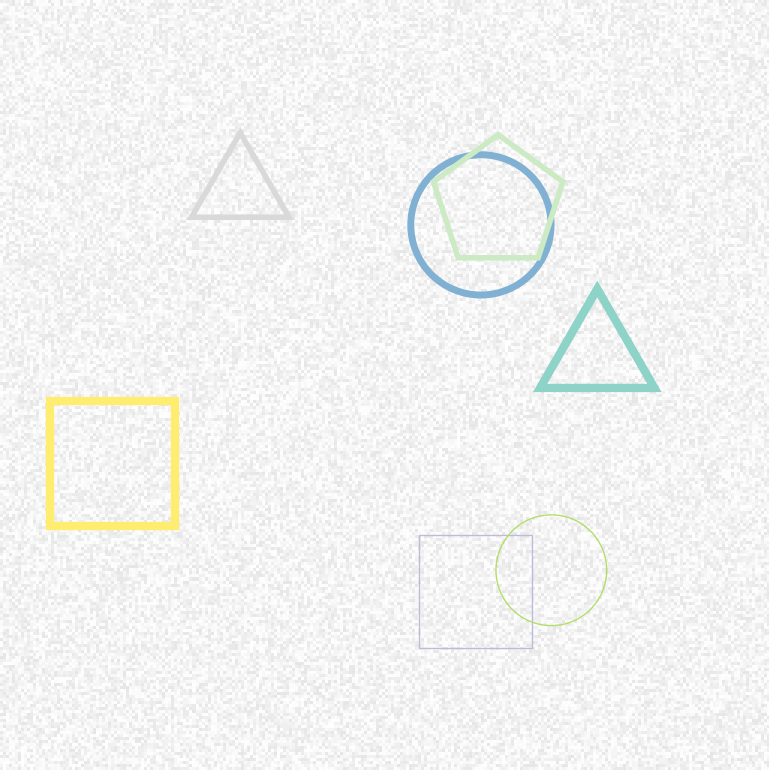[{"shape": "triangle", "thickness": 3, "radius": 0.43, "center": [0.776, 0.539]}, {"shape": "square", "thickness": 0.5, "radius": 0.37, "center": [0.617, 0.232]}, {"shape": "circle", "thickness": 2.5, "radius": 0.46, "center": [0.625, 0.708]}, {"shape": "circle", "thickness": 0.5, "radius": 0.36, "center": [0.716, 0.259]}, {"shape": "triangle", "thickness": 2, "radius": 0.37, "center": [0.312, 0.754]}, {"shape": "pentagon", "thickness": 2, "radius": 0.44, "center": [0.647, 0.737]}, {"shape": "square", "thickness": 3, "radius": 0.41, "center": [0.146, 0.398]}]